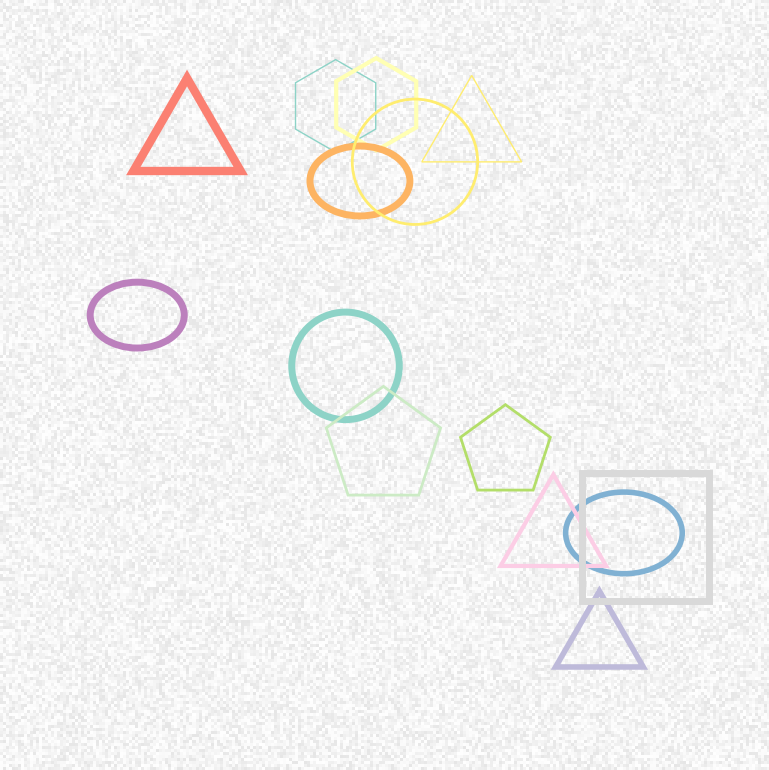[{"shape": "hexagon", "thickness": 0.5, "radius": 0.3, "center": [0.436, 0.862]}, {"shape": "circle", "thickness": 2.5, "radius": 0.35, "center": [0.449, 0.525]}, {"shape": "hexagon", "thickness": 1.5, "radius": 0.3, "center": [0.489, 0.865]}, {"shape": "triangle", "thickness": 2, "radius": 0.33, "center": [0.778, 0.167]}, {"shape": "triangle", "thickness": 3, "radius": 0.4, "center": [0.243, 0.818]}, {"shape": "oval", "thickness": 2, "radius": 0.38, "center": [0.81, 0.308]}, {"shape": "oval", "thickness": 2.5, "radius": 0.32, "center": [0.467, 0.765]}, {"shape": "pentagon", "thickness": 1, "radius": 0.31, "center": [0.656, 0.413]}, {"shape": "triangle", "thickness": 1.5, "radius": 0.4, "center": [0.719, 0.305]}, {"shape": "square", "thickness": 2.5, "radius": 0.41, "center": [0.839, 0.303]}, {"shape": "oval", "thickness": 2.5, "radius": 0.31, "center": [0.178, 0.591]}, {"shape": "pentagon", "thickness": 1, "radius": 0.39, "center": [0.498, 0.42]}, {"shape": "triangle", "thickness": 0.5, "radius": 0.37, "center": [0.613, 0.827]}, {"shape": "circle", "thickness": 1, "radius": 0.41, "center": [0.539, 0.79]}]